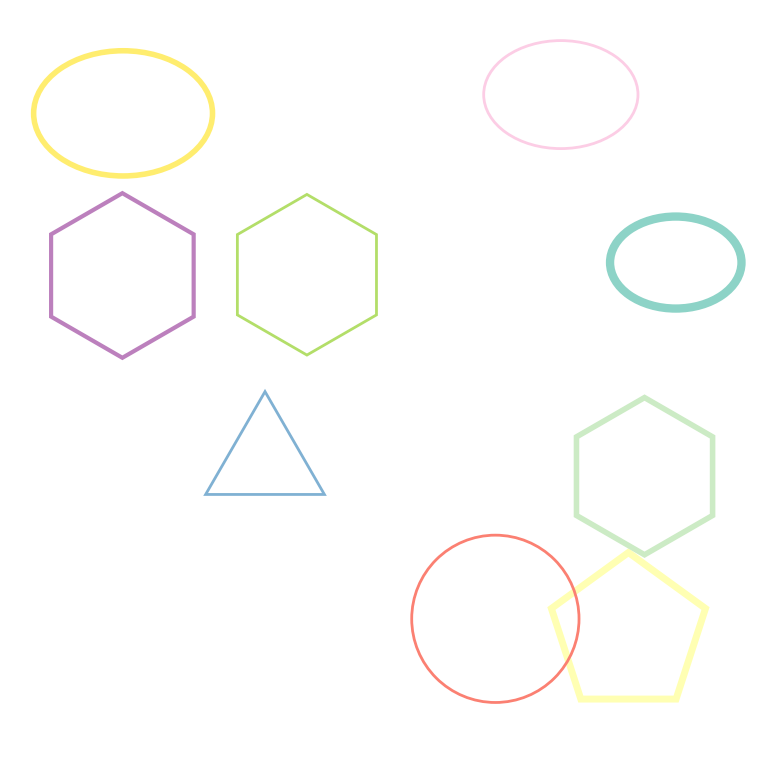[{"shape": "oval", "thickness": 3, "radius": 0.43, "center": [0.878, 0.659]}, {"shape": "pentagon", "thickness": 2.5, "radius": 0.53, "center": [0.816, 0.177]}, {"shape": "circle", "thickness": 1, "radius": 0.54, "center": [0.643, 0.196]}, {"shape": "triangle", "thickness": 1, "radius": 0.45, "center": [0.344, 0.402]}, {"shape": "hexagon", "thickness": 1, "radius": 0.52, "center": [0.399, 0.643]}, {"shape": "oval", "thickness": 1, "radius": 0.5, "center": [0.728, 0.877]}, {"shape": "hexagon", "thickness": 1.5, "radius": 0.53, "center": [0.159, 0.642]}, {"shape": "hexagon", "thickness": 2, "radius": 0.51, "center": [0.837, 0.382]}, {"shape": "oval", "thickness": 2, "radius": 0.58, "center": [0.16, 0.853]}]